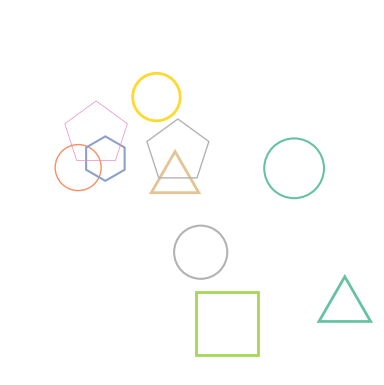[{"shape": "circle", "thickness": 1.5, "radius": 0.39, "center": [0.764, 0.563]}, {"shape": "triangle", "thickness": 2, "radius": 0.39, "center": [0.896, 0.204]}, {"shape": "circle", "thickness": 1, "radius": 0.3, "center": [0.203, 0.565]}, {"shape": "hexagon", "thickness": 1.5, "radius": 0.29, "center": [0.274, 0.588]}, {"shape": "pentagon", "thickness": 0.5, "radius": 0.43, "center": [0.25, 0.652]}, {"shape": "square", "thickness": 2, "radius": 0.41, "center": [0.59, 0.16]}, {"shape": "circle", "thickness": 2, "radius": 0.31, "center": [0.406, 0.748]}, {"shape": "triangle", "thickness": 2, "radius": 0.36, "center": [0.455, 0.535]}, {"shape": "pentagon", "thickness": 1, "radius": 0.42, "center": [0.462, 0.606]}, {"shape": "circle", "thickness": 1.5, "radius": 0.35, "center": [0.521, 0.345]}]